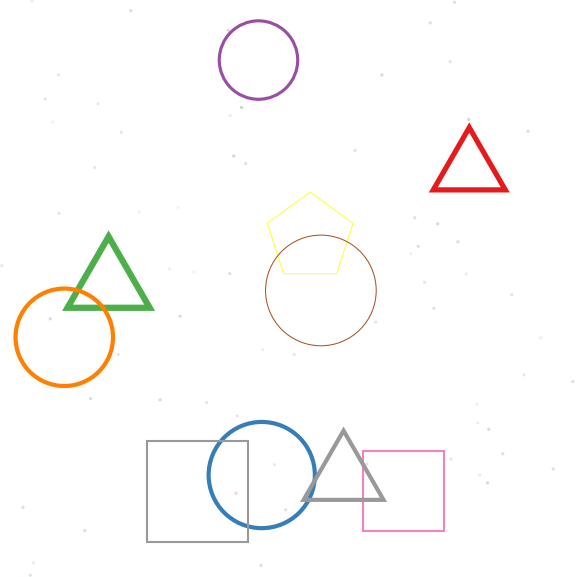[{"shape": "triangle", "thickness": 2.5, "radius": 0.36, "center": [0.813, 0.706]}, {"shape": "circle", "thickness": 2, "radius": 0.46, "center": [0.453, 0.177]}, {"shape": "triangle", "thickness": 3, "radius": 0.41, "center": [0.188, 0.507]}, {"shape": "circle", "thickness": 1.5, "radius": 0.34, "center": [0.448, 0.895]}, {"shape": "circle", "thickness": 2, "radius": 0.42, "center": [0.111, 0.415]}, {"shape": "pentagon", "thickness": 0.5, "radius": 0.39, "center": [0.537, 0.588]}, {"shape": "circle", "thickness": 0.5, "radius": 0.48, "center": [0.556, 0.496]}, {"shape": "square", "thickness": 1, "radius": 0.35, "center": [0.699, 0.148]}, {"shape": "square", "thickness": 1, "radius": 0.44, "center": [0.343, 0.148]}, {"shape": "triangle", "thickness": 2, "radius": 0.4, "center": [0.595, 0.174]}]